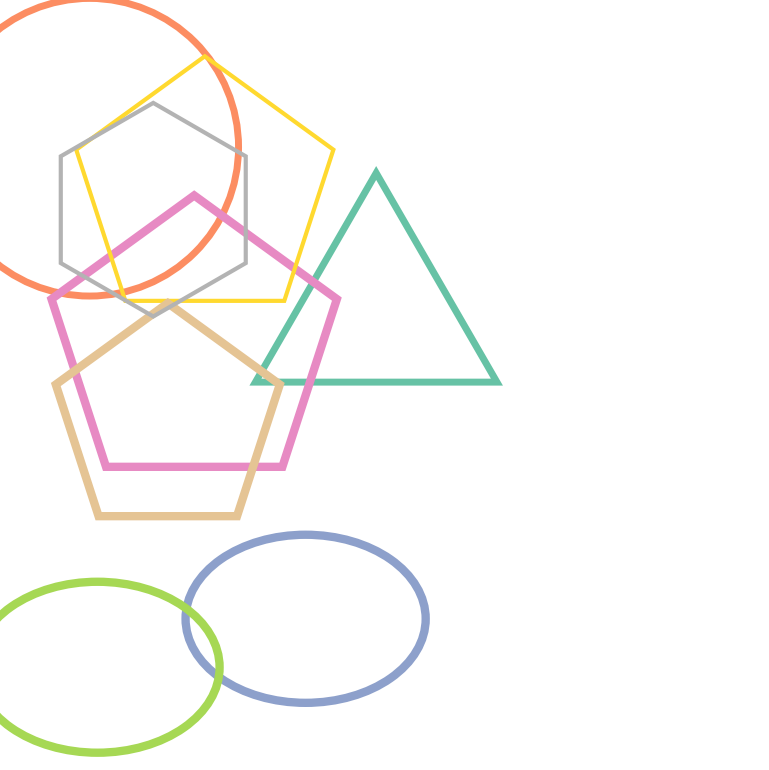[{"shape": "triangle", "thickness": 2.5, "radius": 0.91, "center": [0.489, 0.594]}, {"shape": "circle", "thickness": 2.5, "radius": 0.97, "center": [0.117, 0.809]}, {"shape": "oval", "thickness": 3, "radius": 0.78, "center": [0.397, 0.196]}, {"shape": "pentagon", "thickness": 3, "radius": 0.97, "center": [0.252, 0.551]}, {"shape": "oval", "thickness": 3, "radius": 0.79, "center": [0.127, 0.133]}, {"shape": "pentagon", "thickness": 1.5, "radius": 0.88, "center": [0.266, 0.751]}, {"shape": "pentagon", "thickness": 3, "radius": 0.76, "center": [0.218, 0.453]}, {"shape": "hexagon", "thickness": 1.5, "radius": 0.69, "center": [0.199, 0.728]}]